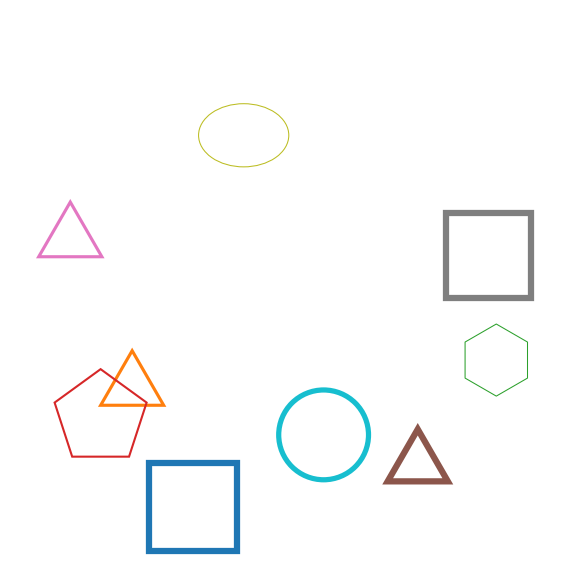[{"shape": "square", "thickness": 3, "radius": 0.38, "center": [0.334, 0.122]}, {"shape": "triangle", "thickness": 1.5, "radius": 0.31, "center": [0.229, 0.329]}, {"shape": "hexagon", "thickness": 0.5, "radius": 0.31, "center": [0.859, 0.376]}, {"shape": "pentagon", "thickness": 1, "radius": 0.42, "center": [0.174, 0.276]}, {"shape": "triangle", "thickness": 3, "radius": 0.3, "center": [0.723, 0.196]}, {"shape": "triangle", "thickness": 1.5, "radius": 0.32, "center": [0.122, 0.586]}, {"shape": "square", "thickness": 3, "radius": 0.37, "center": [0.846, 0.557]}, {"shape": "oval", "thickness": 0.5, "radius": 0.39, "center": [0.422, 0.765]}, {"shape": "circle", "thickness": 2.5, "radius": 0.39, "center": [0.56, 0.246]}]